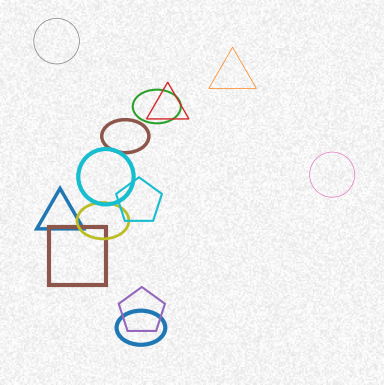[{"shape": "triangle", "thickness": 2.5, "radius": 0.35, "center": [0.156, 0.441]}, {"shape": "oval", "thickness": 3, "radius": 0.32, "center": [0.366, 0.149]}, {"shape": "triangle", "thickness": 0.5, "radius": 0.36, "center": [0.604, 0.806]}, {"shape": "oval", "thickness": 1.5, "radius": 0.31, "center": [0.407, 0.723]}, {"shape": "triangle", "thickness": 1, "radius": 0.32, "center": [0.436, 0.723]}, {"shape": "pentagon", "thickness": 1.5, "radius": 0.32, "center": [0.368, 0.191]}, {"shape": "oval", "thickness": 2.5, "radius": 0.31, "center": [0.325, 0.646]}, {"shape": "square", "thickness": 3, "radius": 0.37, "center": [0.202, 0.335]}, {"shape": "circle", "thickness": 0.5, "radius": 0.29, "center": [0.863, 0.546]}, {"shape": "circle", "thickness": 0.5, "radius": 0.3, "center": [0.147, 0.893]}, {"shape": "oval", "thickness": 2, "radius": 0.34, "center": [0.267, 0.427]}, {"shape": "pentagon", "thickness": 1.5, "radius": 0.31, "center": [0.361, 0.477]}, {"shape": "circle", "thickness": 3, "radius": 0.36, "center": [0.275, 0.541]}]